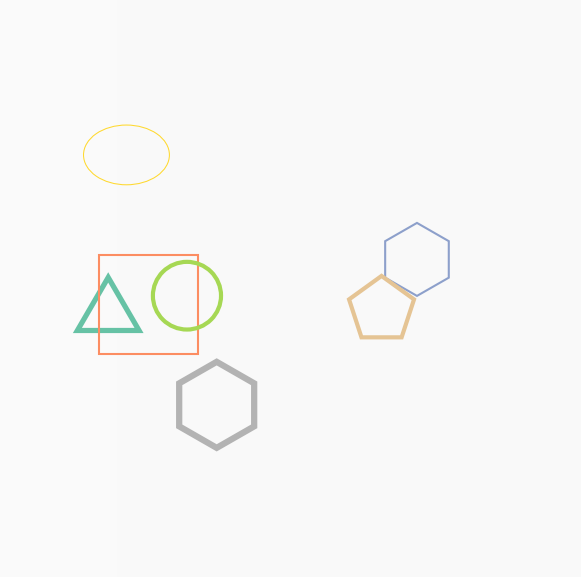[{"shape": "triangle", "thickness": 2.5, "radius": 0.31, "center": [0.186, 0.457]}, {"shape": "square", "thickness": 1, "radius": 0.43, "center": [0.255, 0.472]}, {"shape": "hexagon", "thickness": 1, "radius": 0.32, "center": [0.717, 0.55]}, {"shape": "circle", "thickness": 2, "radius": 0.29, "center": [0.322, 0.487]}, {"shape": "oval", "thickness": 0.5, "radius": 0.37, "center": [0.218, 0.731]}, {"shape": "pentagon", "thickness": 2, "radius": 0.29, "center": [0.656, 0.463]}, {"shape": "hexagon", "thickness": 3, "radius": 0.37, "center": [0.373, 0.298]}]